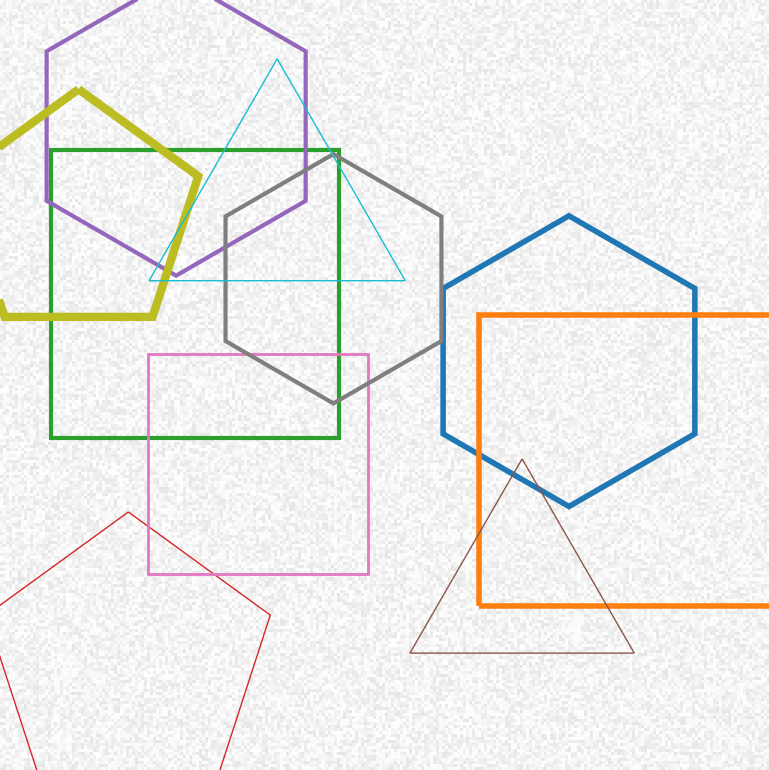[{"shape": "hexagon", "thickness": 2, "radius": 0.94, "center": [0.739, 0.531]}, {"shape": "square", "thickness": 2, "radius": 0.94, "center": [0.811, 0.402]}, {"shape": "square", "thickness": 1.5, "radius": 0.94, "center": [0.253, 0.618]}, {"shape": "pentagon", "thickness": 0.5, "radius": 0.97, "center": [0.167, 0.141]}, {"shape": "hexagon", "thickness": 1.5, "radius": 0.97, "center": [0.229, 0.836]}, {"shape": "triangle", "thickness": 0.5, "radius": 0.84, "center": [0.678, 0.236]}, {"shape": "square", "thickness": 1, "radius": 0.71, "center": [0.335, 0.398]}, {"shape": "hexagon", "thickness": 1.5, "radius": 0.81, "center": [0.433, 0.638]}, {"shape": "pentagon", "thickness": 3, "radius": 0.82, "center": [0.102, 0.721]}, {"shape": "triangle", "thickness": 0.5, "radius": 0.96, "center": [0.36, 0.731]}]